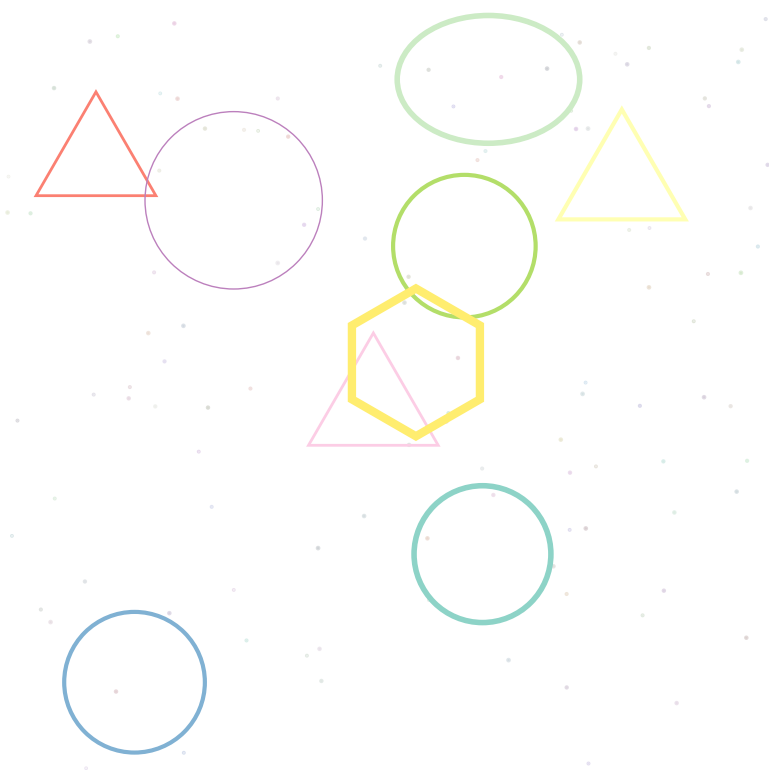[{"shape": "circle", "thickness": 2, "radius": 0.44, "center": [0.627, 0.28]}, {"shape": "triangle", "thickness": 1.5, "radius": 0.48, "center": [0.808, 0.763]}, {"shape": "triangle", "thickness": 1, "radius": 0.45, "center": [0.125, 0.791]}, {"shape": "circle", "thickness": 1.5, "radius": 0.46, "center": [0.175, 0.114]}, {"shape": "circle", "thickness": 1.5, "radius": 0.46, "center": [0.603, 0.68]}, {"shape": "triangle", "thickness": 1, "radius": 0.49, "center": [0.485, 0.47]}, {"shape": "circle", "thickness": 0.5, "radius": 0.58, "center": [0.303, 0.74]}, {"shape": "oval", "thickness": 2, "radius": 0.59, "center": [0.634, 0.897]}, {"shape": "hexagon", "thickness": 3, "radius": 0.48, "center": [0.54, 0.529]}]